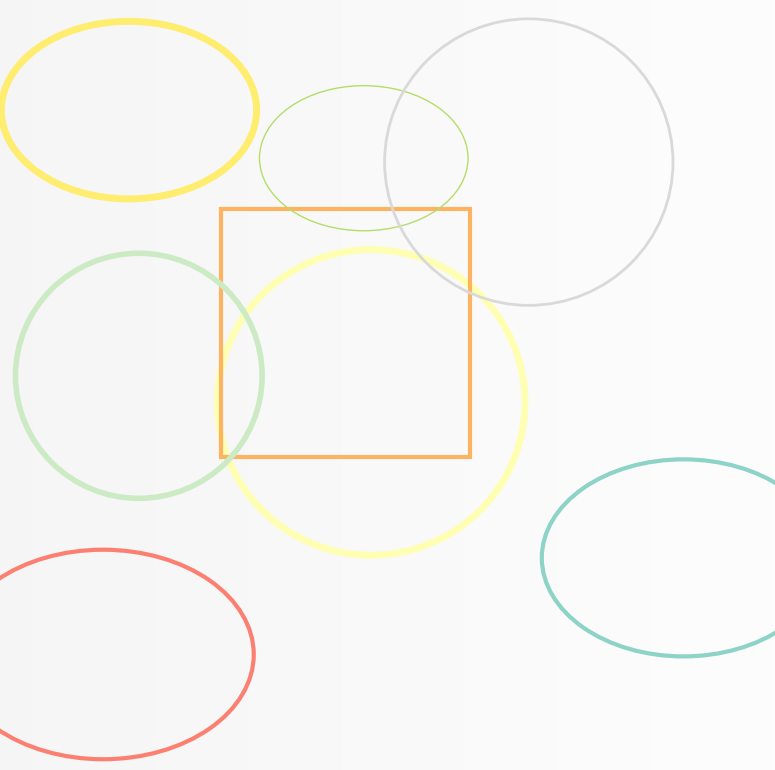[{"shape": "oval", "thickness": 1.5, "radius": 0.91, "center": [0.882, 0.275]}, {"shape": "circle", "thickness": 2.5, "radius": 0.99, "center": [0.479, 0.477]}, {"shape": "oval", "thickness": 1.5, "radius": 0.97, "center": [0.133, 0.15]}, {"shape": "square", "thickness": 1.5, "radius": 0.8, "center": [0.446, 0.568]}, {"shape": "oval", "thickness": 0.5, "radius": 0.67, "center": [0.469, 0.795]}, {"shape": "circle", "thickness": 1, "radius": 0.93, "center": [0.682, 0.789]}, {"shape": "circle", "thickness": 2, "radius": 0.8, "center": [0.179, 0.512]}, {"shape": "oval", "thickness": 2.5, "radius": 0.82, "center": [0.166, 0.857]}]